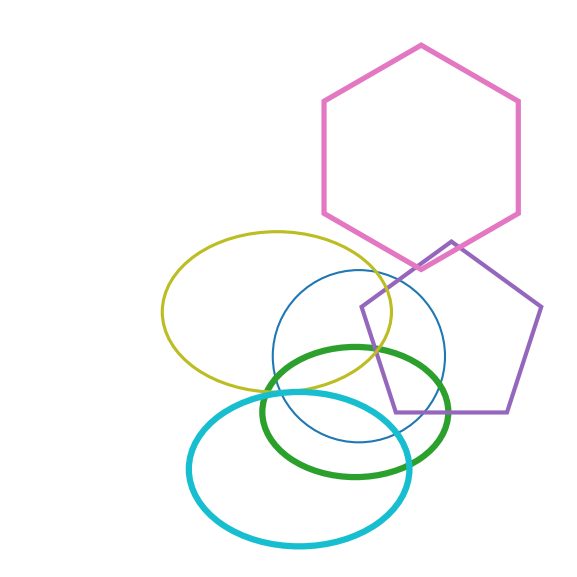[{"shape": "circle", "thickness": 1, "radius": 0.75, "center": [0.621, 0.382]}, {"shape": "oval", "thickness": 3, "radius": 0.81, "center": [0.615, 0.286]}, {"shape": "pentagon", "thickness": 2, "radius": 0.82, "center": [0.782, 0.417]}, {"shape": "hexagon", "thickness": 2.5, "radius": 0.97, "center": [0.729, 0.727]}, {"shape": "oval", "thickness": 1.5, "radius": 0.99, "center": [0.479, 0.459]}, {"shape": "oval", "thickness": 3, "radius": 0.95, "center": [0.518, 0.187]}]